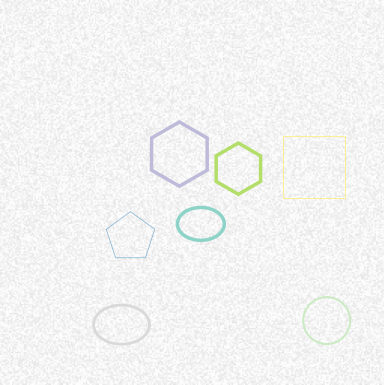[{"shape": "oval", "thickness": 2.5, "radius": 0.3, "center": [0.522, 0.418]}, {"shape": "hexagon", "thickness": 2.5, "radius": 0.42, "center": [0.466, 0.6]}, {"shape": "pentagon", "thickness": 0.5, "radius": 0.33, "center": [0.339, 0.384]}, {"shape": "hexagon", "thickness": 2.5, "radius": 0.33, "center": [0.619, 0.562]}, {"shape": "oval", "thickness": 2, "radius": 0.36, "center": [0.316, 0.157]}, {"shape": "circle", "thickness": 1.5, "radius": 0.3, "center": [0.849, 0.167]}, {"shape": "square", "thickness": 0.5, "radius": 0.4, "center": [0.816, 0.566]}]